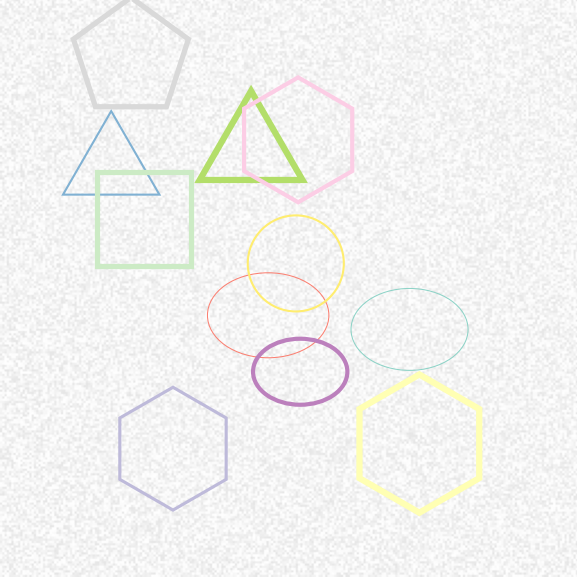[{"shape": "oval", "thickness": 0.5, "radius": 0.51, "center": [0.709, 0.429]}, {"shape": "hexagon", "thickness": 3, "radius": 0.6, "center": [0.726, 0.231]}, {"shape": "hexagon", "thickness": 1.5, "radius": 0.53, "center": [0.3, 0.222]}, {"shape": "oval", "thickness": 0.5, "radius": 0.53, "center": [0.464, 0.453]}, {"shape": "triangle", "thickness": 1, "radius": 0.48, "center": [0.193, 0.71]}, {"shape": "triangle", "thickness": 3, "radius": 0.51, "center": [0.435, 0.739]}, {"shape": "hexagon", "thickness": 2, "radius": 0.54, "center": [0.516, 0.757]}, {"shape": "pentagon", "thickness": 2.5, "radius": 0.52, "center": [0.227, 0.899]}, {"shape": "oval", "thickness": 2, "radius": 0.41, "center": [0.52, 0.355]}, {"shape": "square", "thickness": 2.5, "radius": 0.41, "center": [0.25, 0.62]}, {"shape": "circle", "thickness": 1, "radius": 0.42, "center": [0.512, 0.543]}]